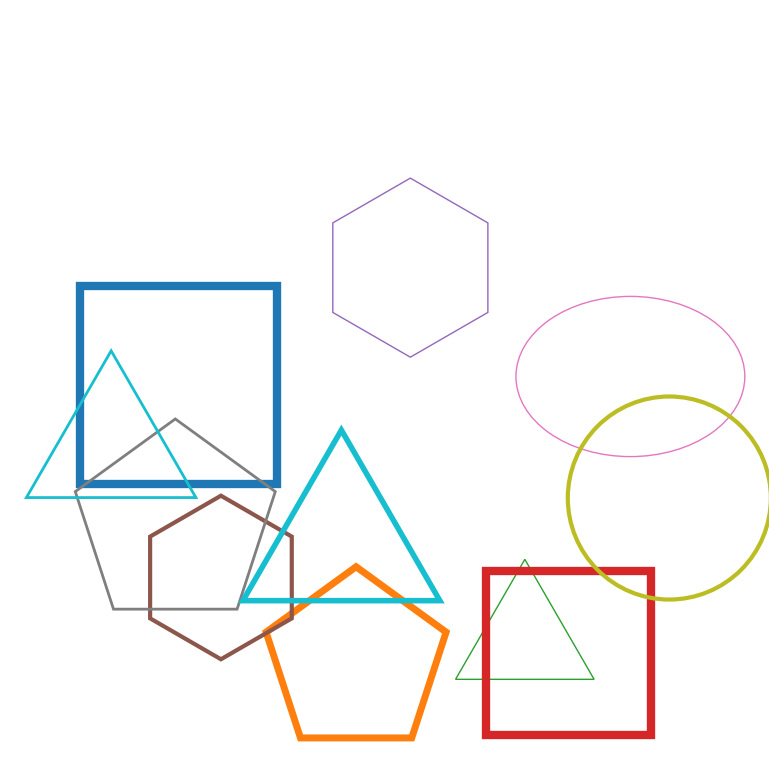[{"shape": "square", "thickness": 3, "radius": 0.64, "center": [0.232, 0.5]}, {"shape": "pentagon", "thickness": 2.5, "radius": 0.61, "center": [0.462, 0.141]}, {"shape": "triangle", "thickness": 0.5, "radius": 0.52, "center": [0.682, 0.17]}, {"shape": "square", "thickness": 3, "radius": 0.53, "center": [0.738, 0.152]}, {"shape": "hexagon", "thickness": 0.5, "radius": 0.58, "center": [0.533, 0.652]}, {"shape": "hexagon", "thickness": 1.5, "radius": 0.53, "center": [0.287, 0.25]}, {"shape": "oval", "thickness": 0.5, "radius": 0.74, "center": [0.819, 0.511]}, {"shape": "pentagon", "thickness": 1, "radius": 0.68, "center": [0.228, 0.319]}, {"shape": "circle", "thickness": 1.5, "radius": 0.66, "center": [0.869, 0.353]}, {"shape": "triangle", "thickness": 2, "radius": 0.74, "center": [0.443, 0.294]}, {"shape": "triangle", "thickness": 1, "radius": 0.64, "center": [0.144, 0.417]}]